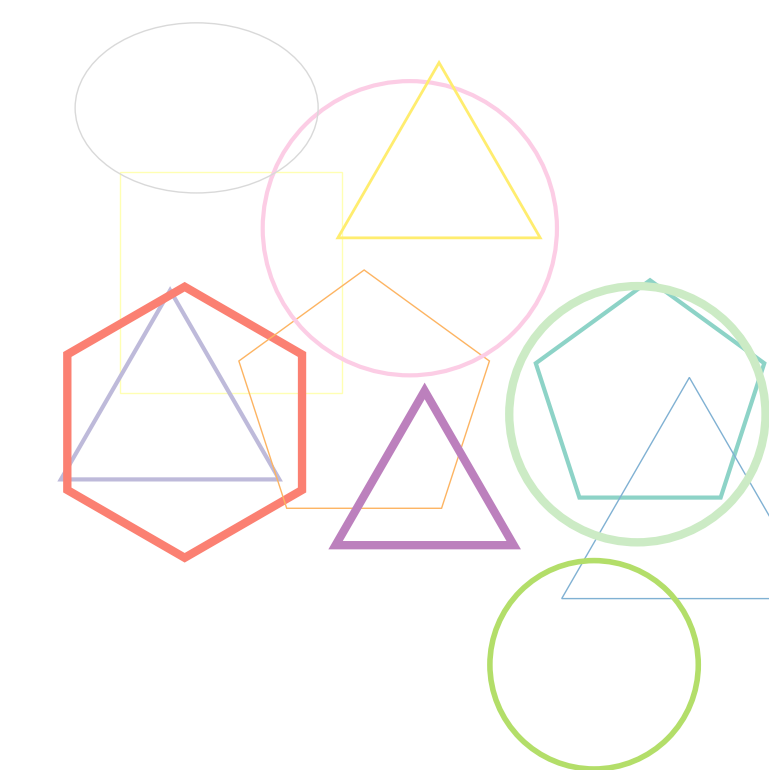[{"shape": "pentagon", "thickness": 1.5, "radius": 0.78, "center": [0.844, 0.48]}, {"shape": "square", "thickness": 0.5, "radius": 0.72, "center": [0.3, 0.633]}, {"shape": "triangle", "thickness": 1.5, "radius": 0.82, "center": [0.221, 0.459]}, {"shape": "hexagon", "thickness": 3, "radius": 0.88, "center": [0.24, 0.452]}, {"shape": "triangle", "thickness": 0.5, "radius": 0.96, "center": [0.895, 0.318]}, {"shape": "pentagon", "thickness": 0.5, "radius": 0.86, "center": [0.473, 0.478]}, {"shape": "circle", "thickness": 2, "radius": 0.68, "center": [0.772, 0.137]}, {"shape": "circle", "thickness": 1.5, "radius": 0.96, "center": [0.532, 0.704]}, {"shape": "oval", "thickness": 0.5, "radius": 0.79, "center": [0.255, 0.86]}, {"shape": "triangle", "thickness": 3, "radius": 0.67, "center": [0.551, 0.359]}, {"shape": "circle", "thickness": 3, "radius": 0.83, "center": [0.828, 0.462]}, {"shape": "triangle", "thickness": 1, "radius": 0.76, "center": [0.57, 0.767]}]